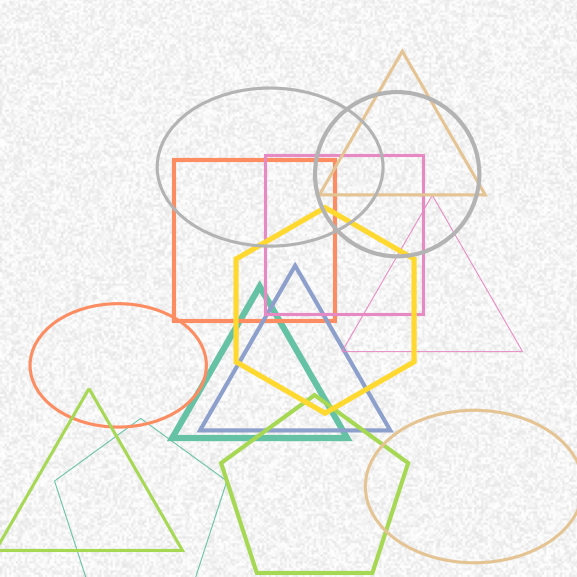[{"shape": "pentagon", "thickness": 0.5, "radius": 0.78, "center": [0.244, 0.118]}, {"shape": "triangle", "thickness": 3, "radius": 0.87, "center": [0.45, 0.328]}, {"shape": "square", "thickness": 2, "radius": 0.7, "center": [0.441, 0.582]}, {"shape": "oval", "thickness": 1.5, "radius": 0.76, "center": [0.205, 0.366]}, {"shape": "triangle", "thickness": 2, "radius": 0.95, "center": [0.511, 0.349]}, {"shape": "triangle", "thickness": 0.5, "radius": 0.9, "center": [0.749, 0.481]}, {"shape": "square", "thickness": 1.5, "radius": 0.69, "center": [0.596, 0.593]}, {"shape": "triangle", "thickness": 1.5, "radius": 0.93, "center": [0.154, 0.139]}, {"shape": "pentagon", "thickness": 2, "radius": 0.85, "center": [0.545, 0.145]}, {"shape": "hexagon", "thickness": 2.5, "radius": 0.89, "center": [0.563, 0.462]}, {"shape": "oval", "thickness": 1.5, "radius": 0.94, "center": [0.821, 0.157]}, {"shape": "triangle", "thickness": 1.5, "radius": 0.83, "center": [0.697, 0.745]}, {"shape": "oval", "thickness": 1.5, "radius": 0.98, "center": [0.468, 0.71]}, {"shape": "circle", "thickness": 2, "radius": 0.71, "center": [0.688, 0.697]}]